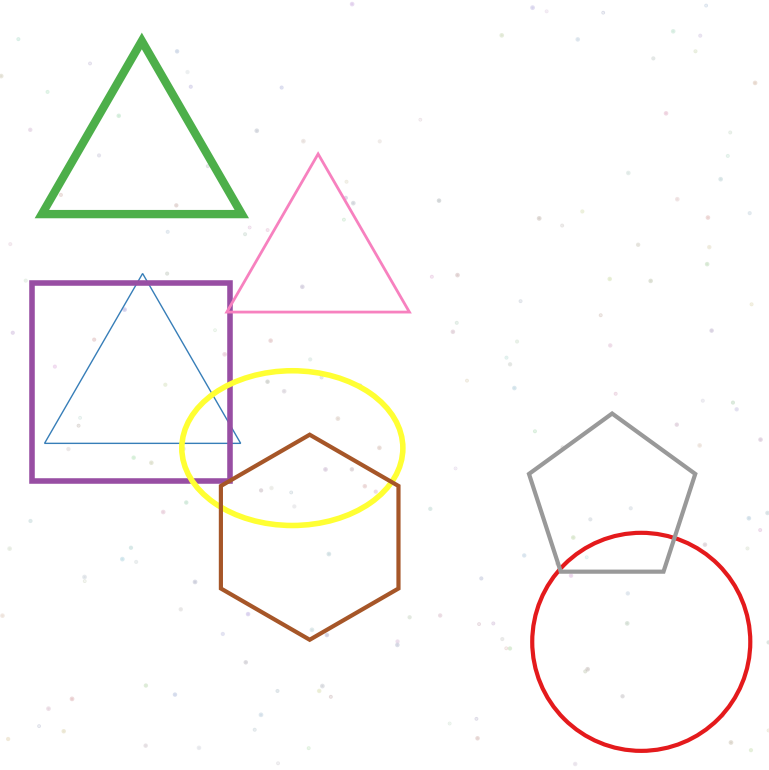[{"shape": "circle", "thickness": 1.5, "radius": 0.71, "center": [0.833, 0.166]}, {"shape": "triangle", "thickness": 0.5, "radius": 0.74, "center": [0.185, 0.498]}, {"shape": "triangle", "thickness": 3, "radius": 0.75, "center": [0.184, 0.797]}, {"shape": "square", "thickness": 2, "radius": 0.64, "center": [0.17, 0.504]}, {"shape": "oval", "thickness": 2, "radius": 0.72, "center": [0.38, 0.418]}, {"shape": "hexagon", "thickness": 1.5, "radius": 0.67, "center": [0.402, 0.302]}, {"shape": "triangle", "thickness": 1, "radius": 0.68, "center": [0.413, 0.663]}, {"shape": "pentagon", "thickness": 1.5, "radius": 0.57, "center": [0.795, 0.349]}]